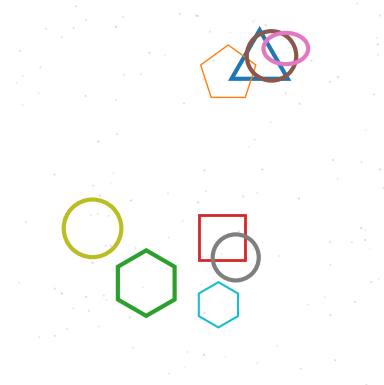[{"shape": "triangle", "thickness": 3, "radius": 0.42, "center": [0.674, 0.838]}, {"shape": "pentagon", "thickness": 1, "radius": 0.38, "center": [0.593, 0.808]}, {"shape": "hexagon", "thickness": 3, "radius": 0.43, "center": [0.38, 0.265]}, {"shape": "square", "thickness": 2, "radius": 0.3, "center": [0.576, 0.383]}, {"shape": "circle", "thickness": 3, "radius": 0.32, "center": [0.705, 0.855]}, {"shape": "oval", "thickness": 3, "radius": 0.29, "center": [0.742, 0.874]}, {"shape": "circle", "thickness": 3, "radius": 0.3, "center": [0.612, 0.331]}, {"shape": "circle", "thickness": 3, "radius": 0.37, "center": [0.24, 0.407]}, {"shape": "hexagon", "thickness": 1.5, "radius": 0.29, "center": [0.567, 0.208]}]